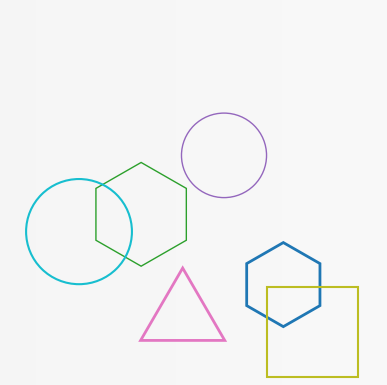[{"shape": "hexagon", "thickness": 2, "radius": 0.55, "center": [0.731, 0.261]}, {"shape": "hexagon", "thickness": 1, "radius": 0.67, "center": [0.364, 0.443]}, {"shape": "circle", "thickness": 1, "radius": 0.55, "center": [0.578, 0.596]}, {"shape": "triangle", "thickness": 2, "radius": 0.63, "center": [0.471, 0.178]}, {"shape": "square", "thickness": 1.5, "radius": 0.59, "center": [0.806, 0.137]}, {"shape": "circle", "thickness": 1.5, "radius": 0.68, "center": [0.204, 0.398]}]